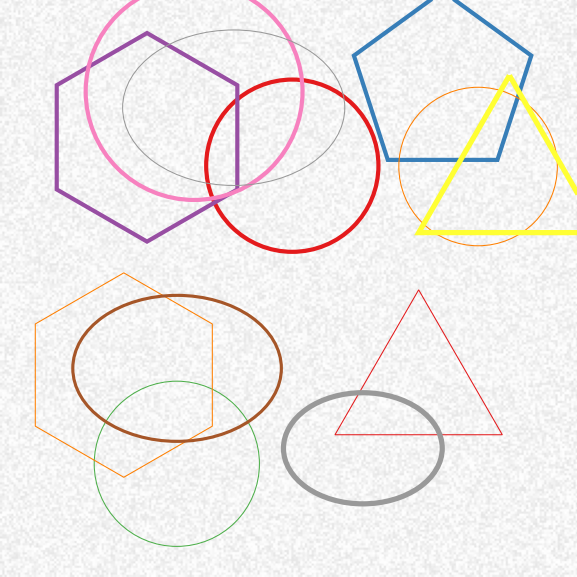[{"shape": "triangle", "thickness": 0.5, "radius": 0.84, "center": [0.725, 0.33]}, {"shape": "circle", "thickness": 2, "radius": 0.75, "center": [0.506, 0.712]}, {"shape": "pentagon", "thickness": 2, "radius": 0.81, "center": [0.766, 0.853]}, {"shape": "circle", "thickness": 0.5, "radius": 0.72, "center": [0.306, 0.196]}, {"shape": "hexagon", "thickness": 2, "radius": 0.9, "center": [0.255, 0.761]}, {"shape": "circle", "thickness": 0.5, "radius": 0.69, "center": [0.828, 0.711]}, {"shape": "hexagon", "thickness": 0.5, "radius": 0.88, "center": [0.214, 0.35]}, {"shape": "triangle", "thickness": 2.5, "radius": 0.91, "center": [0.882, 0.687]}, {"shape": "oval", "thickness": 1.5, "radius": 0.9, "center": [0.307, 0.361]}, {"shape": "circle", "thickness": 2, "radius": 0.94, "center": [0.336, 0.841]}, {"shape": "oval", "thickness": 2.5, "radius": 0.69, "center": [0.628, 0.223]}, {"shape": "oval", "thickness": 0.5, "radius": 0.96, "center": [0.405, 0.813]}]